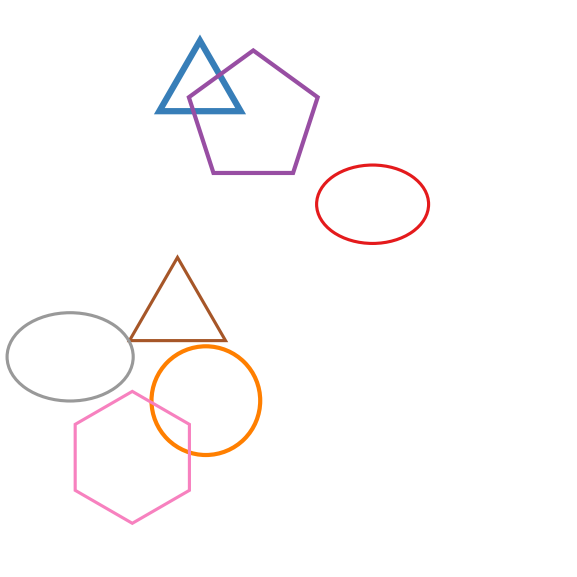[{"shape": "oval", "thickness": 1.5, "radius": 0.48, "center": [0.645, 0.645]}, {"shape": "triangle", "thickness": 3, "radius": 0.41, "center": [0.346, 0.847]}, {"shape": "pentagon", "thickness": 2, "radius": 0.59, "center": [0.439, 0.794]}, {"shape": "circle", "thickness": 2, "radius": 0.47, "center": [0.356, 0.305]}, {"shape": "triangle", "thickness": 1.5, "radius": 0.48, "center": [0.307, 0.457]}, {"shape": "hexagon", "thickness": 1.5, "radius": 0.57, "center": [0.229, 0.207]}, {"shape": "oval", "thickness": 1.5, "radius": 0.55, "center": [0.121, 0.381]}]